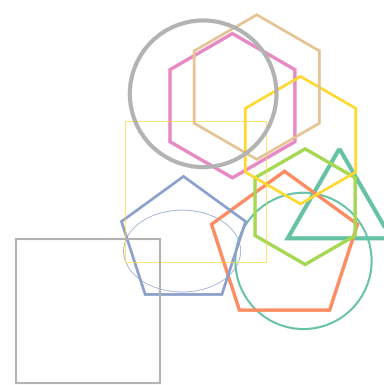[{"shape": "circle", "thickness": 1.5, "radius": 0.89, "center": [0.788, 0.322]}, {"shape": "triangle", "thickness": 3, "radius": 0.78, "center": [0.882, 0.459]}, {"shape": "pentagon", "thickness": 2.5, "radius": 1.0, "center": [0.739, 0.356]}, {"shape": "pentagon", "thickness": 2, "radius": 0.85, "center": [0.477, 0.372]}, {"shape": "oval", "thickness": 0.5, "radius": 0.76, "center": [0.473, 0.348]}, {"shape": "hexagon", "thickness": 2.5, "radius": 0.94, "center": [0.604, 0.725]}, {"shape": "hexagon", "thickness": 2.5, "radius": 0.75, "center": [0.793, 0.463]}, {"shape": "square", "thickness": 0.5, "radius": 0.92, "center": [0.508, 0.503]}, {"shape": "hexagon", "thickness": 2, "radius": 0.83, "center": [0.781, 0.636]}, {"shape": "hexagon", "thickness": 2, "radius": 0.94, "center": [0.667, 0.774]}, {"shape": "circle", "thickness": 3, "radius": 0.95, "center": [0.528, 0.756]}, {"shape": "square", "thickness": 1.5, "radius": 0.93, "center": [0.229, 0.193]}]